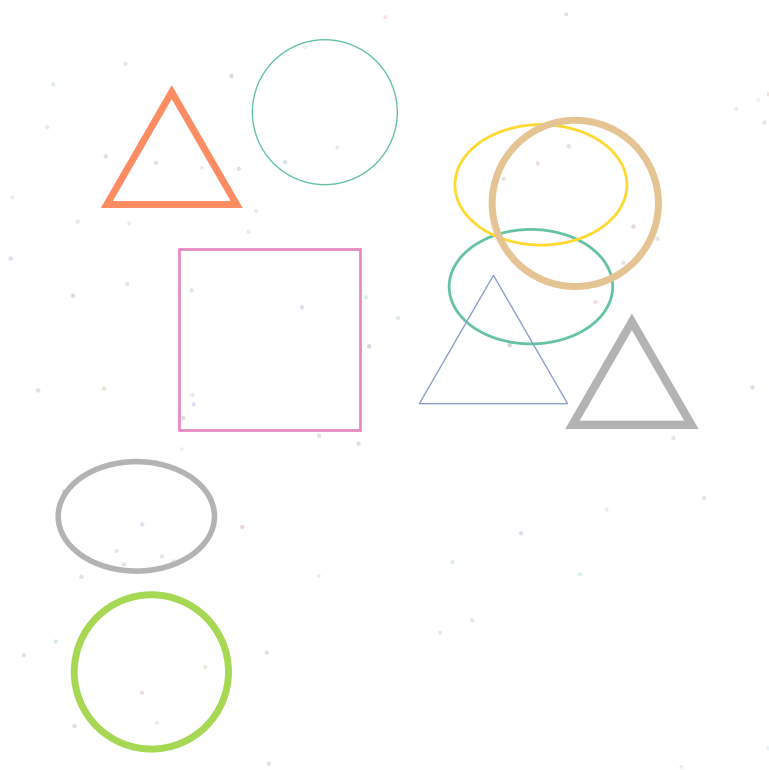[{"shape": "oval", "thickness": 1, "radius": 0.53, "center": [0.69, 0.628]}, {"shape": "circle", "thickness": 0.5, "radius": 0.47, "center": [0.422, 0.854]}, {"shape": "triangle", "thickness": 2.5, "radius": 0.49, "center": [0.223, 0.783]}, {"shape": "triangle", "thickness": 0.5, "radius": 0.56, "center": [0.641, 0.531]}, {"shape": "square", "thickness": 1, "radius": 0.59, "center": [0.35, 0.559]}, {"shape": "circle", "thickness": 2.5, "radius": 0.5, "center": [0.197, 0.127]}, {"shape": "oval", "thickness": 1, "radius": 0.56, "center": [0.703, 0.76]}, {"shape": "circle", "thickness": 2.5, "radius": 0.54, "center": [0.747, 0.736]}, {"shape": "oval", "thickness": 2, "radius": 0.51, "center": [0.177, 0.329]}, {"shape": "triangle", "thickness": 3, "radius": 0.45, "center": [0.821, 0.493]}]